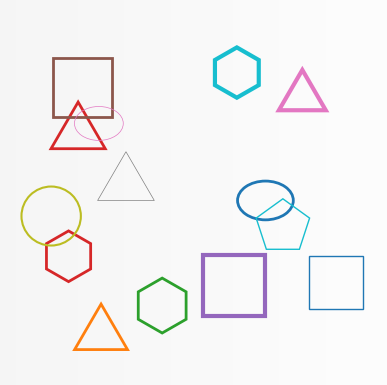[{"shape": "square", "thickness": 1, "radius": 0.34, "center": [0.867, 0.266]}, {"shape": "oval", "thickness": 2, "radius": 0.36, "center": [0.685, 0.479]}, {"shape": "triangle", "thickness": 2, "radius": 0.39, "center": [0.261, 0.131]}, {"shape": "hexagon", "thickness": 2, "radius": 0.36, "center": [0.419, 0.206]}, {"shape": "hexagon", "thickness": 2, "radius": 0.33, "center": [0.177, 0.334]}, {"shape": "triangle", "thickness": 2, "radius": 0.4, "center": [0.202, 0.654]}, {"shape": "square", "thickness": 3, "radius": 0.4, "center": [0.603, 0.257]}, {"shape": "square", "thickness": 2, "radius": 0.38, "center": [0.213, 0.773]}, {"shape": "triangle", "thickness": 3, "radius": 0.35, "center": [0.78, 0.749]}, {"shape": "oval", "thickness": 0.5, "radius": 0.31, "center": [0.255, 0.679]}, {"shape": "triangle", "thickness": 0.5, "radius": 0.42, "center": [0.325, 0.521]}, {"shape": "circle", "thickness": 1.5, "radius": 0.38, "center": [0.132, 0.439]}, {"shape": "hexagon", "thickness": 3, "radius": 0.33, "center": [0.611, 0.812]}, {"shape": "pentagon", "thickness": 1, "radius": 0.36, "center": [0.73, 0.411]}]